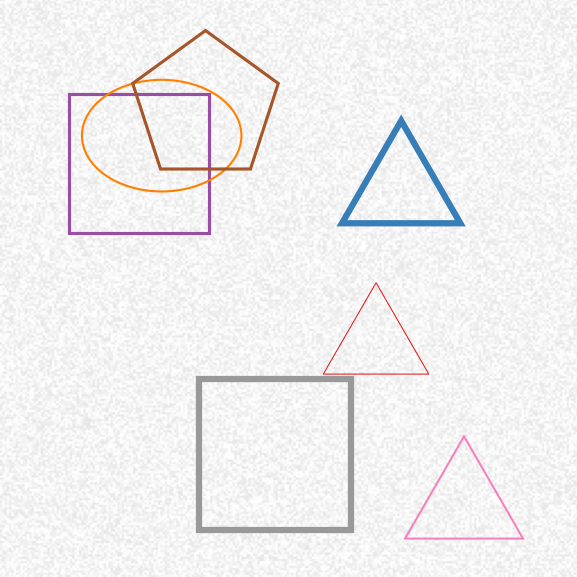[{"shape": "triangle", "thickness": 0.5, "radius": 0.53, "center": [0.651, 0.404]}, {"shape": "triangle", "thickness": 3, "radius": 0.59, "center": [0.695, 0.672]}, {"shape": "square", "thickness": 1.5, "radius": 0.6, "center": [0.241, 0.716]}, {"shape": "oval", "thickness": 1, "radius": 0.69, "center": [0.28, 0.764]}, {"shape": "pentagon", "thickness": 1.5, "radius": 0.66, "center": [0.356, 0.814]}, {"shape": "triangle", "thickness": 1, "radius": 0.59, "center": [0.804, 0.125]}, {"shape": "square", "thickness": 3, "radius": 0.66, "center": [0.476, 0.212]}]